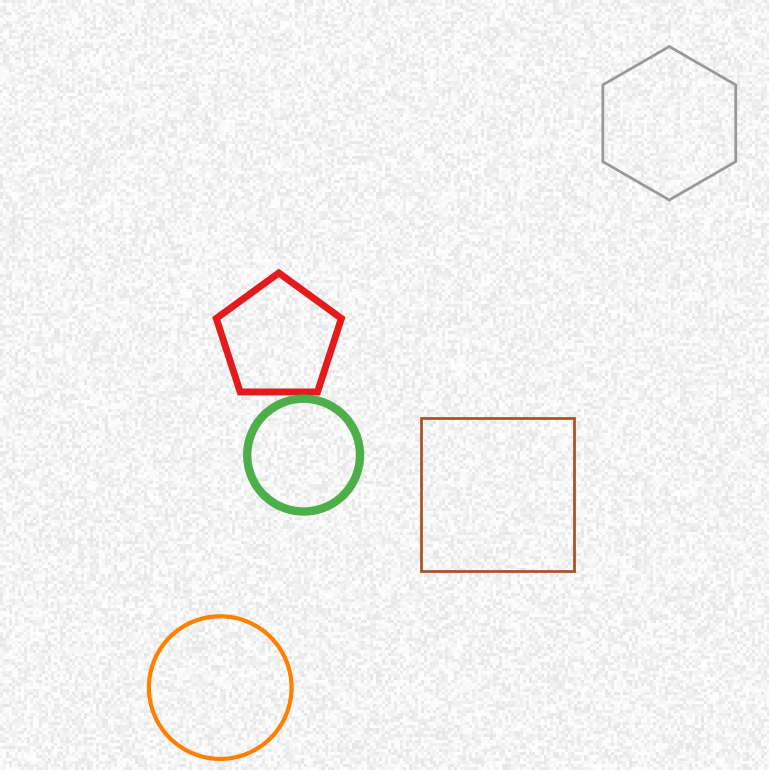[{"shape": "pentagon", "thickness": 2.5, "radius": 0.43, "center": [0.362, 0.56]}, {"shape": "circle", "thickness": 3, "radius": 0.37, "center": [0.394, 0.409]}, {"shape": "circle", "thickness": 1.5, "radius": 0.46, "center": [0.286, 0.107]}, {"shape": "square", "thickness": 1, "radius": 0.5, "center": [0.646, 0.358]}, {"shape": "hexagon", "thickness": 1, "radius": 0.5, "center": [0.869, 0.84]}]